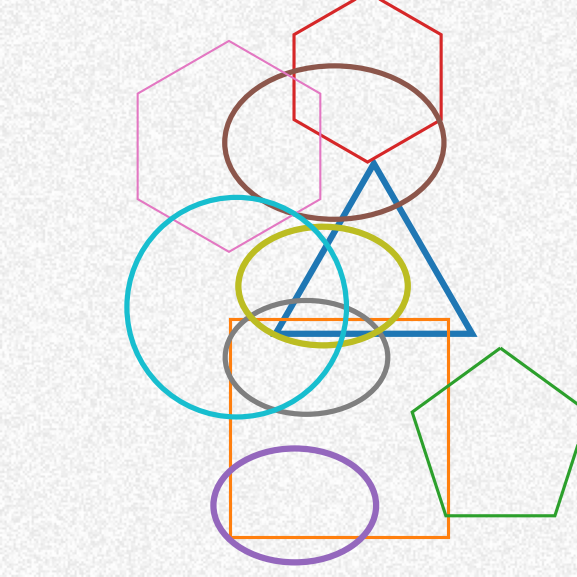[{"shape": "triangle", "thickness": 3, "radius": 0.98, "center": [0.647, 0.519]}, {"shape": "square", "thickness": 1.5, "radius": 0.95, "center": [0.587, 0.258]}, {"shape": "pentagon", "thickness": 1.5, "radius": 0.8, "center": [0.866, 0.236]}, {"shape": "hexagon", "thickness": 1.5, "radius": 0.74, "center": [0.637, 0.866]}, {"shape": "oval", "thickness": 3, "radius": 0.7, "center": [0.51, 0.124]}, {"shape": "oval", "thickness": 2.5, "radius": 0.95, "center": [0.579, 0.752]}, {"shape": "hexagon", "thickness": 1, "radius": 0.91, "center": [0.397, 0.746]}, {"shape": "oval", "thickness": 2.5, "radius": 0.7, "center": [0.531, 0.38]}, {"shape": "oval", "thickness": 3, "radius": 0.73, "center": [0.559, 0.504]}, {"shape": "circle", "thickness": 2.5, "radius": 0.95, "center": [0.41, 0.467]}]